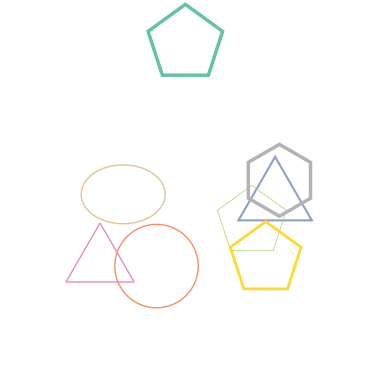[{"shape": "pentagon", "thickness": 2.5, "radius": 0.51, "center": [0.481, 0.887]}, {"shape": "circle", "thickness": 1, "radius": 0.54, "center": [0.407, 0.309]}, {"shape": "triangle", "thickness": 1.5, "radius": 0.55, "center": [0.715, 0.483]}, {"shape": "triangle", "thickness": 1, "radius": 0.51, "center": [0.26, 0.319]}, {"shape": "pentagon", "thickness": 0.5, "radius": 0.47, "center": [0.654, 0.425]}, {"shape": "pentagon", "thickness": 2, "radius": 0.48, "center": [0.69, 0.328]}, {"shape": "oval", "thickness": 1, "radius": 0.55, "center": [0.32, 0.495]}, {"shape": "hexagon", "thickness": 2.5, "radius": 0.47, "center": [0.726, 0.532]}]